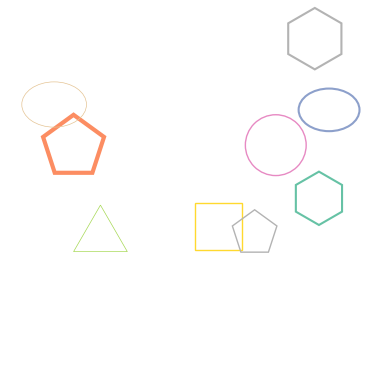[{"shape": "hexagon", "thickness": 1.5, "radius": 0.35, "center": [0.828, 0.485]}, {"shape": "pentagon", "thickness": 3, "radius": 0.42, "center": [0.191, 0.619]}, {"shape": "oval", "thickness": 1.5, "radius": 0.4, "center": [0.855, 0.715]}, {"shape": "circle", "thickness": 1, "radius": 0.39, "center": [0.716, 0.623]}, {"shape": "triangle", "thickness": 0.5, "radius": 0.4, "center": [0.261, 0.387]}, {"shape": "square", "thickness": 1, "radius": 0.3, "center": [0.568, 0.412]}, {"shape": "oval", "thickness": 0.5, "radius": 0.42, "center": [0.141, 0.729]}, {"shape": "hexagon", "thickness": 1.5, "radius": 0.4, "center": [0.818, 0.9]}, {"shape": "pentagon", "thickness": 1, "radius": 0.3, "center": [0.661, 0.394]}]